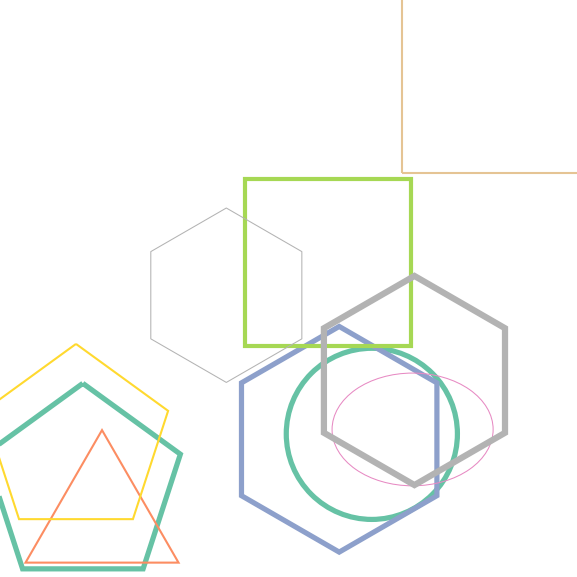[{"shape": "circle", "thickness": 2.5, "radius": 0.74, "center": [0.644, 0.248]}, {"shape": "pentagon", "thickness": 2.5, "radius": 0.89, "center": [0.143, 0.158]}, {"shape": "triangle", "thickness": 1, "radius": 0.76, "center": [0.177, 0.101]}, {"shape": "hexagon", "thickness": 2.5, "radius": 0.98, "center": [0.587, 0.238]}, {"shape": "oval", "thickness": 0.5, "radius": 0.7, "center": [0.714, 0.256]}, {"shape": "square", "thickness": 2, "radius": 0.72, "center": [0.568, 0.545]}, {"shape": "pentagon", "thickness": 1, "radius": 0.84, "center": [0.132, 0.236]}, {"shape": "square", "thickness": 1, "radius": 0.96, "center": [0.889, 0.892]}, {"shape": "hexagon", "thickness": 0.5, "radius": 0.76, "center": [0.392, 0.488]}, {"shape": "hexagon", "thickness": 3, "radius": 0.91, "center": [0.718, 0.34]}]